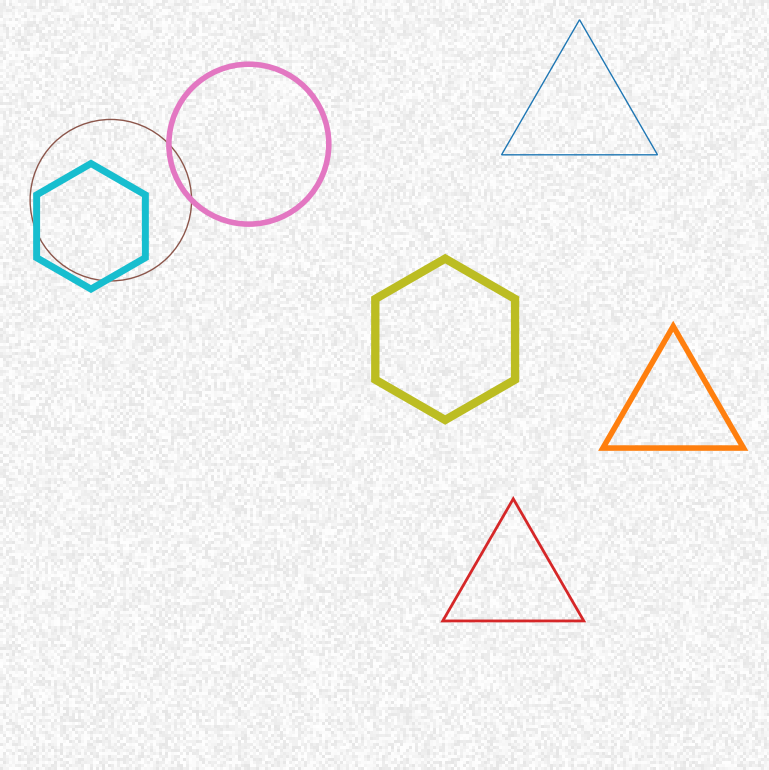[{"shape": "triangle", "thickness": 0.5, "radius": 0.58, "center": [0.753, 0.857]}, {"shape": "triangle", "thickness": 2, "radius": 0.53, "center": [0.874, 0.471]}, {"shape": "triangle", "thickness": 1, "radius": 0.53, "center": [0.667, 0.246]}, {"shape": "circle", "thickness": 0.5, "radius": 0.52, "center": [0.144, 0.74]}, {"shape": "circle", "thickness": 2, "radius": 0.52, "center": [0.323, 0.813]}, {"shape": "hexagon", "thickness": 3, "radius": 0.52, "center": [0.578, 0.559]}, {"shape": "hexagon", "thickness": 2.5, "radius": 0.41, "center": [0.118, 0.706]}]